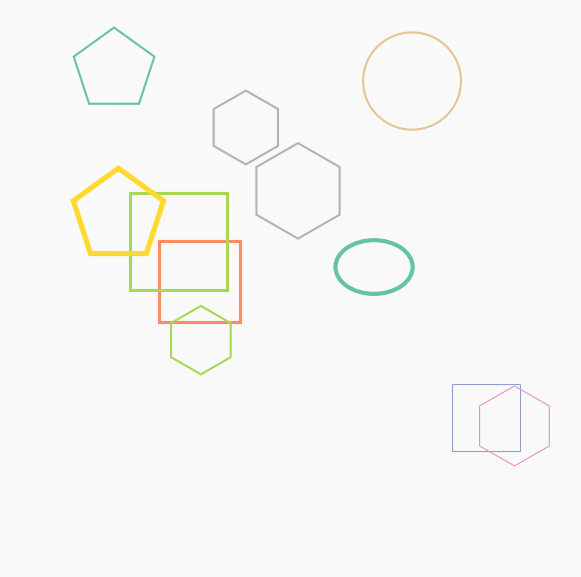[{"shape": "oval", "thickness": 2, "radius": 0.33, "center": [0.644, 0.537]}, {"shape": "pentagon", "thickness": 1, "radius": 0.36, "center": [0.196, 0.878]}, {"shape": "square", "thickness": 1.5, "radius": 0.35, "center": [0.343, 0.512]}, {"shape": "square", "thickness": 0.5, "radius": 0.29, "center": [0.836, 0.276]}, {"shape": "hexagon", "thickness": 0.5, "radius": 0.35, "center": [0.885, 0.262]}, {"shape": "hexagon", "thickness": 1, "radius": 0.3, "center": [0.346, 0.41]}, {"shape": "square", "thickness": 1.5, "radius": 0.42, "center": [0.307, 0.581]}, {"shape": "pentagon", "thickness": 2.5, "radius": 0.41, "center": [0.204, 0.626]}, {"shape": "circle", "thickness": 1, "radius": 0.42, "center": [0.709, 0.859]}, {"shape": "hexagon", "thickness": 1, "radius": 0.41, "center": [0.513, 0.669]}, {"shape": "hexagon", "thickness": 1, "radius": 0.32, "center": [0.423, 0.778]}]